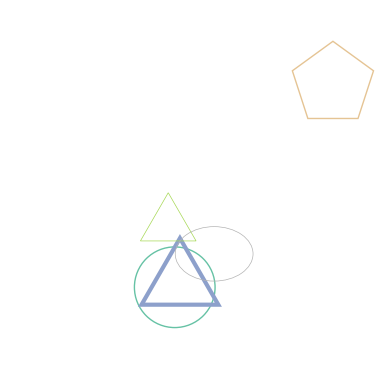[{"shape": "circle", "thickness": 1, "radius": 0.52, "center": [0.454, 0.254]}, {"shape": "triangle", "thickness": 3, "radius": 0.58, "center": [0.467, 0.266]}, {"shape": "triangle", "thickness": 0.5, "radius": 0.42, "center": [0.437, 0.416]}, {"shape": "pentagon", "thickness": 1, "radius": 0.55, "center": [0.865, 0.782]}, {"shape": "oval", "thickness": 0.5, "radius": 0.51, "center": [0.556, 0.341]}]